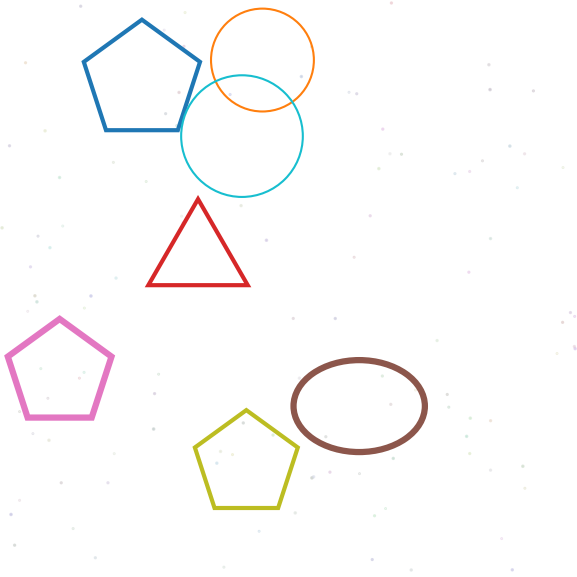[{"shape": "pentagon", "thickness": 2, "radius": 0.53, "center": [0.246, 0.859]}, {"shape": "circle", "thickness": 1, "radius": 0.45, "center": [0.454, 0.895]}, {"shape": "triangle", "thickness": 2, "radius": 0.5, "center": [0.343, 0.555]}, {"shape": "oval", "thickness": 3, "radius": 0.57, "center": [0.622, 0.296]}, {"shape": "pentagon", "thickness": 3, "radius": 0.47, "center": [0.103, 0.352]}, {"shape": "pentagon", "thickness": 2, "radius": 0.47, "center": [0.427, 0.195]}, {"shape": "circle", "thickness": 1, "radius": 0.53, "center": [0.419, 0.763]}]